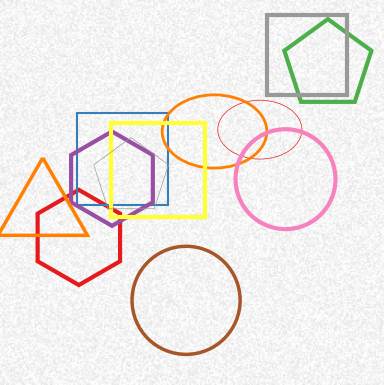[{"shape": "oval", "thickness": 0.5, "radius": 0.55, "center": [0.675, 0.663]}, {"shape": "hexagon", "thickness": 3, "radius": 0.62, "center": [0.205, 0.383]}, {"shape": "square", "thickness": 1.5, "radius": 0.59, "center": [0.318, 0.587]}, {"shape": "pentagon", "thickness": 3, "radius": 0.59, "center": [0.852, 0.832]}, {"shape": "hexagon", "thickness": 3, "radius": 0.61, "center": [0.291, 0.536]}, {"shape": "oval", "thickness": 2, "radius": 0.68, "center": [0.557, 0.659]}, {"shape": "triangle", "thickness": 2.5, "radius": 0.67, "center": [0.111, 0.456]}, {"shape": "square", "thickness": 3, "radius": 0.61, "center": [0.411, 0.557]}, {"shape": "circle", "thickness": 2.5, "radius": 0.7, "center": [0.483, 0.22]}, {"shape": "circle", "thickness": 3, "radius": 0.65, "center": [0.742, 0.535]}, {"shape": "square", "thickness": 3, "radius": 0.52, "center": [0.798, 0.857]}, {"shape": "pentagon", "thickness": 0.5, "radius": 0.51, "center": [0.341, 0.54]}]